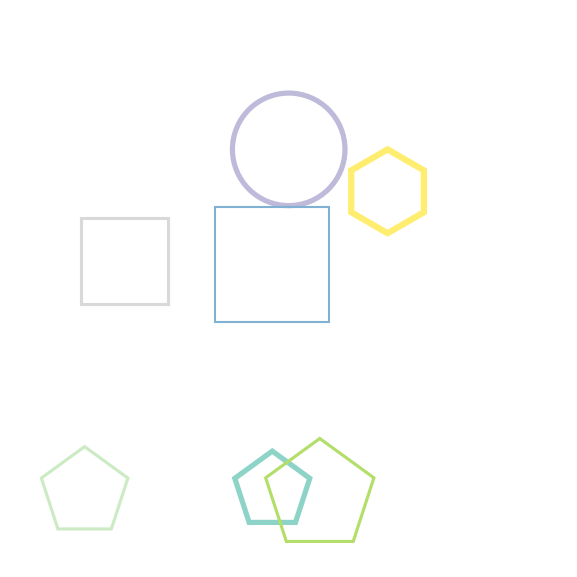[{"shape": "pentagon", "thickness": 2.5, "radius": 0.34, "center": [0.472, 0.15]}, {"shape": "circle", "thickness": 2.5, "radius": 0.49, "center": [0.5, 0.741]}, {"shape": "square", "thickness": 1, "radius": 0.49, "center": [0.471, 0.541]}, {"shape": "pentagon", "thickness": 1.5, "radius": 0.49, "center": [0.554, 0.141]}, {"shape": "square", "thickness": 1.5, "radius": 0.38, "center": [0.216, 0.547]}, {"shape": "pentagon", "thickness": 1.5, "radius": 0.39, "center": [0.147, 0.147]}, {"shape": "hexagon", "thickness": 3, "radius": 0.36, "center": [0.671, 0.668]}]